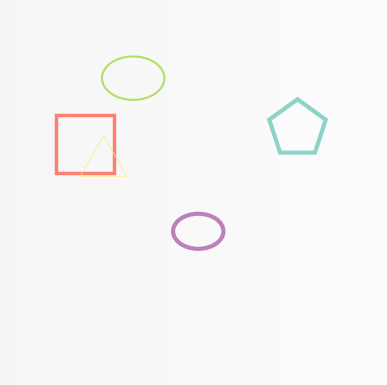[{"shape": "pentagon", "thickness": 3, "radius": 0.38, "center": [0.768, 0.666]}, {"shape": "square", "thickness": 2.5, "radius": 0.37, "center": [0.219, 0.626]}, {"shape": "oval", "thickness": 1.5, "radius": 0.4, "center": [0.344, 0.797]}, {"shape": "oval", "thickness": 3, "radius": 0.33, "center": [0.512, 0.399]}, {"shape": "triangle", "thickness": 0.5, "radius": 0.35, "center": [0.267, 0.577]}]